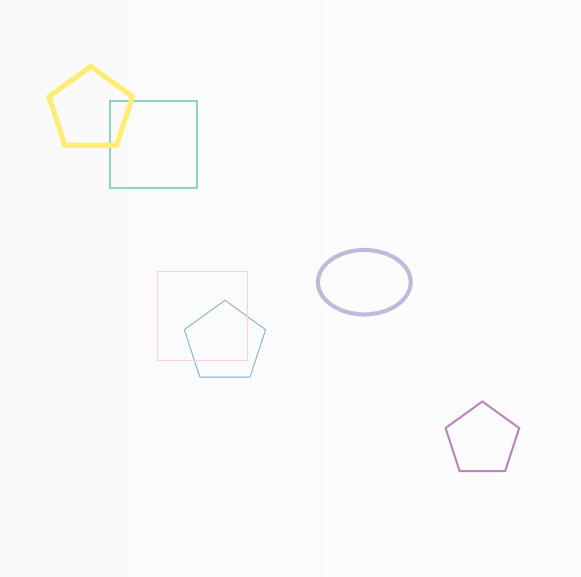[{"shape": "square", "thickness": 1, "radius": 0.38, "center": [0.264, 0.749]}, {"shape": "oval", "thickness": 2, "radius": 0.4, "center": [0.627, 0.511]}, {"shape": "pentagon", "thickness": 0.5, "radius": 0.37, "center": [0.387, 0.406]}, {"shape": "square", "thickness": 0.5, "radius": 0.39, "center": [0.348, 0.452]}, {"shape": "pentagon", "thickness": 1, "radius": 0.33, "center": [0.83, 0.237]}, {"shape": "pentagon", "thickness": 2.5, "radius": 0.38, "center": [0.156, 0.809]}]